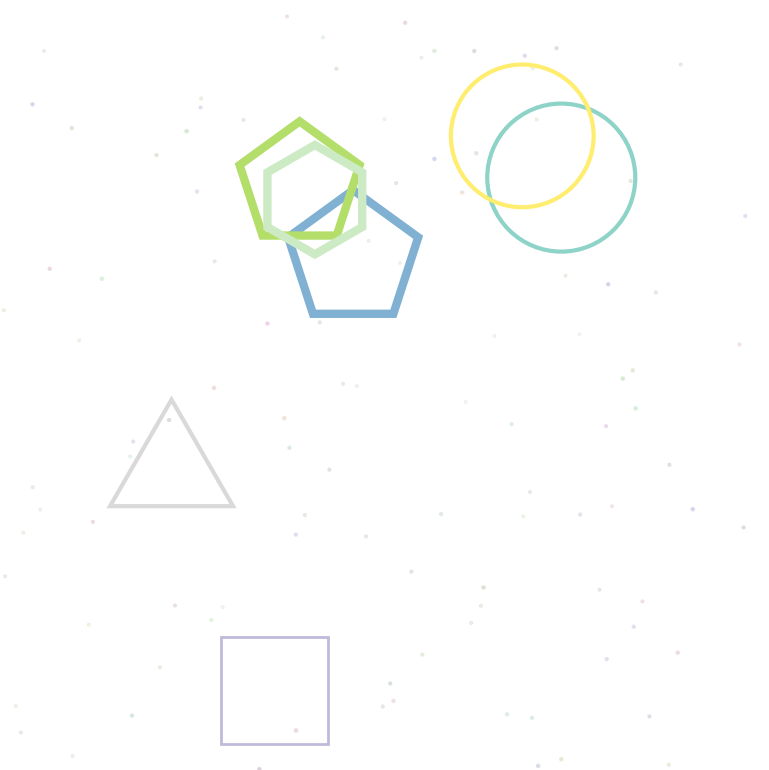[{"shape": "circle", "thickness": 1.5, "radius": 0.48, "center": [0.729, 0.769]}, {"shape": "square", "thickness": 1, "radius": 0.35, "center": [0.356, 0.104]}, {"shape": "pentagon", "thickness": 3, "radius": 0.44, "center": [0.459, 0.664]}, {"shape": "pentagon", "thickness": 3, "radius": 0.41, "center": [0.389, 0.76]}, {"shape": "triangle", "thickness": 1.5, "radius": 0.46, "center": [0.223, 0.389]}, {"shape": "hexagon", "thickness": 3, "radius": 0.36, "center": [0.409, 0.741]}, {"shape": "circle", "thickness": 1.5, "radius": 0.46, "center": [0.678, 0.824]}]